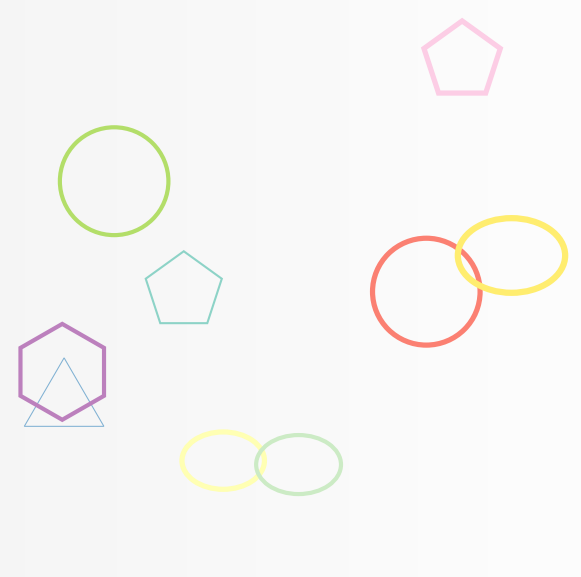[{"shape": "pentagon", "thickness": 1, "radius": 0.34, "center": [0.316, 0.495]}, {"shape": "oval", "thickness": 2.5, "radius": 0.35, "center": [0.384, 0.202]}, {"shape": "circle", "thickness": 2.5, "radius": 0.46, "center": [0.733, 0.494]}, {"shape": "triangle", "thickness": 0.5, "radius": 0.4, "center": [0.11, 0.3]}, {"shape": "circle", "thickness": 2, "radius": 0.47, "center": [0.196, 0.685]}, {"shape": "pentagon", "thickness": 2.5, "radius": 0.35, "center": [0.795, 0.894]}, {"shape": "hexagon", "thickness": 2, "radius": 0.41, "center": [0.107, 0.355]}, {"shape": "oval", "thickness": 2, "radius": 0.36, "center": [0.514, 0.195]}, {"shape": "oval", "thickness": 3, "radius": 0.46, "center": [0.88, 0.557]}]